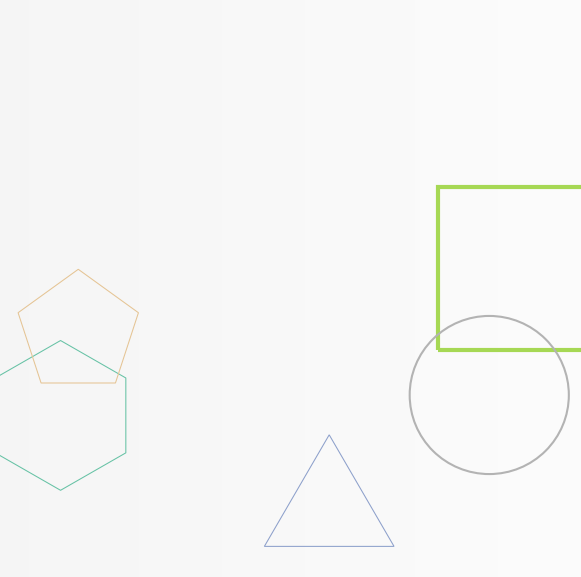[{"shape": "hexagon", "thickness": 0.5, "radius": 0.65, "center": [0.104, 0.28]}, {"shape": "triangle", "thickness": 0.5, "radius": 0.64, "center": [0.566, 0.117]}, {"shape": "square", "thickness": 2, "radius": 0.71, "center": [0.894, 0.534]}, {"shape": "pentagon", "thickness": 0.5, "radius": 0.54, "center": [0.135, 0.424]}, {"shape": "circle", "thickness": 1, "radius": 0.68, "center": [0.842, 0.315]}]